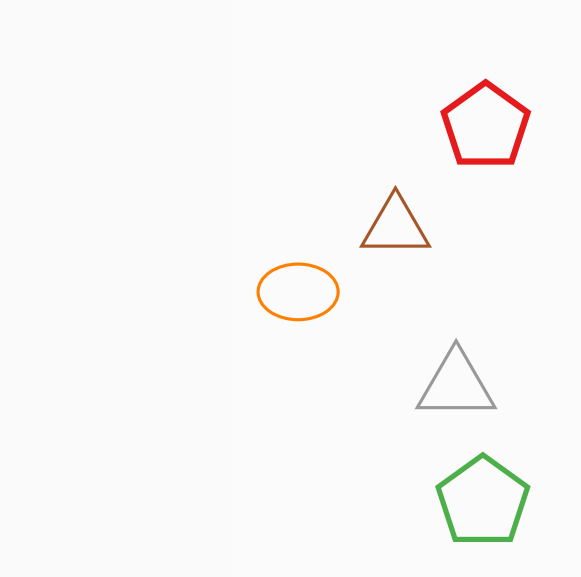[{"shape": "pentagon", "thickness": 3, "radius": 0.38, "center": [0.836, 0.781]}, {"shape": "pentagon", "thickness": 2.5, "radius": 0.4, "center": [0.831, 0.131]}, {"shape": "oval", "thickness": 1.5, "radius": 0.34, "center": [0.513, 0.494]}, {"shape": "triangle", "thickness": 1.5, "radius": 0.34, "center": [0.68, 0.607]}, {"shape": "triangle", "thickness": 1.5, "radius": 0.39, "center": [0.785, 0.332]}]